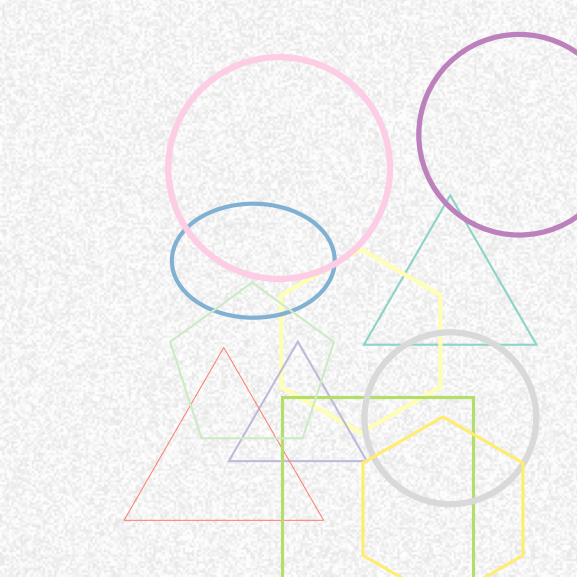[{"shape": "triangle", "thickness": 1, "radius": 0.86, "center": [0.78, 0.488]}, {"shape": "hexagon", "thickness": 2, "radius": 0.8, "center": [0.625, 0.409]}, {"shape": "triangle", "thickness": 1, "radius": 0.69, "center": [0.516, 0.27]}, {"shape": "triangle", "thickness": 0.5, "radius": 1.0, "center": [0.388, 0.198]}, {"shape": "oval", "thickness": 2, "radius": 0.71, "center": [0.439, 0.548]}, {"shape": "square", "thickness": 1.5, "radius": 0.82, "center": [0.653, 0.147]}, {"shape": "circle", "thickness": 3, "radius": 0.96, "center": [0.483, 0.708]}, {"shape": "circle", "thickness": 3, "radius": 0.74, "center": [0.78, 0.275]}, {"shape": "circle", "thickness": 2.5, "radius": 0.87, "center": [0.899, 0.766]}, {"shape": "pentagon", "thickness": 1, "radius": 0.75, "center": [0.436, 0.361]}, {"shape": "hexagon", "thickness": 1.5, "radius": 0.8, "center": [0.767, 0.117]}]